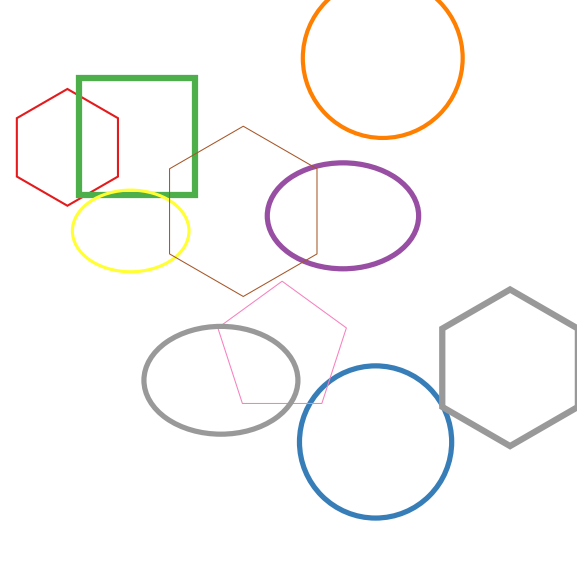[{"shape": "hexagon", "thickness": 1, "radius": 0.51, "center": [0.117, 0.744]}, {"shape": "circle", "thickness": 2.5, "radius": 0.66, "center": [0.65, 0.234]}, {"shape": "square", "thickness": 3, "radius": 0.5, "center": [0.237, 0.763]}, {"shape": "oval", "thickness": 2.5, "radius": 0.66, "center": [0.594, 0.625]}, {"shape": "circle", "thickness": 2, "radius": 0.69, "center": [0.663, 0.899]}, {"shape": "oval", "thickness": 1.5, "radius": 0.5, "center": [0.226, 0.599]}, {"shape": "hexagon", "thickness": 0.5, "radius": 0.74, "center": [0.421, 0.633]}, {"shape": "pentagon", "thickness": 0.5, "radius": 0.59, "center": [0.489, 0.395]}, {"shape": "hexagon", "thickness": 3, "radius": 0.68, "center": [0.883, 0.362]}, {"shape": "oval", "thickness": 2.5, "radius": 0.67, "center": [0.383, 0.341]}]